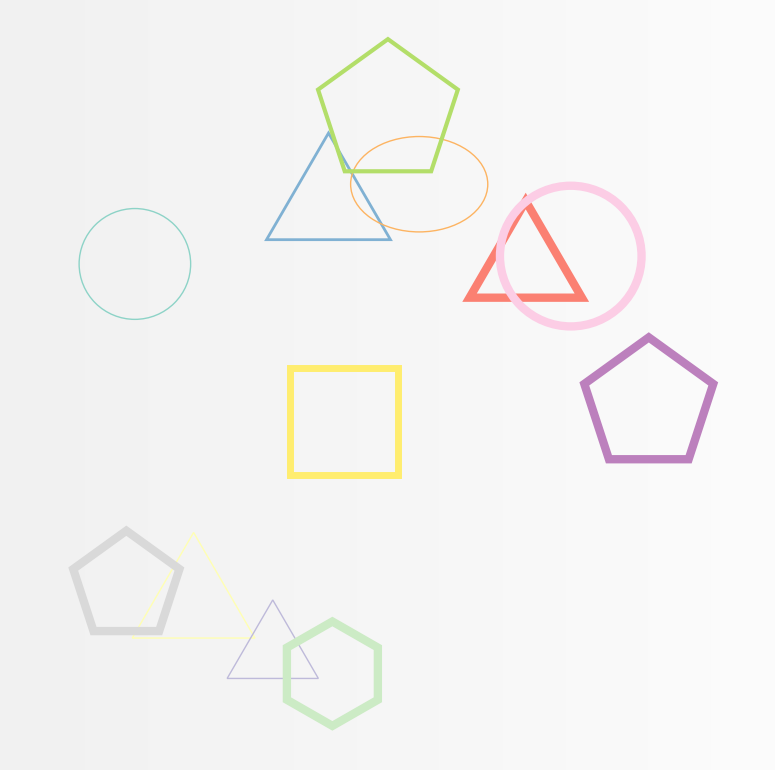[{"shape": "circle", "thickness": 0.5, "radius": 0.36, "center": [0.174, 0.657]}, {"shape": "triangle", "thickness": 0.5, "radius": 0.46, "center": [0.25, 0.217]}, {"shape": "triangle", "thickness": 0.5, "radius": 0.34, "center": [0.352, 0.153]}, {"shape": "triangle", "thickness": 3, "radius": 0.42, "center": [0.678, 0.655]}, {"shape": "triangle", "thickness": 1, "radius": 0.46, "center": [0.424, 0.735]}, {"shape": "oval", "thickness": 0.5, "radius": 0.44, "center": [0.541, 0.761]}, {"shape": "pentagon", "thickness": 1.5, "radius": 0.47, "center": [0.501, 0.854]}, {"shape": "circle", "thickness": 3, "radius": 0.46, "center": [0.736, 0.667]}, {"shape": "pentagon", "thickness": 3, "radius": 0.36, "center": [0.163, 0.239]}, {"shape": "pentagon", "thickness": 3, "radius": 0.44, "center": [0.837, 0.474]}, {"shape": "hexagon", "thickness": 3, "radius": 0.34, "center": [0.429, 0.125]}, {"shape": "square", "thickness": 2.5, "radius": 0.35, "center": [0.443, 0.453]}]